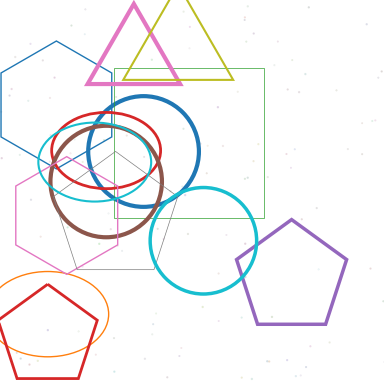[{"shape": "hexagon", "thickness": 1, "radius": 0.83, "center": [0.146, 0.727]}, {"shape": "circle", "thickness": 3, "radius": 0.72, "center": [0.373, 0.606]}, {"shape": "oval", "thickness": 1, "radius": 0.79, "center": [0.124, 0.184]}, {"shape": "square", "thickness": 0.5, "radius": 0.97, "center": [0.491, 0.629]}, {"shape": "pentagon", "thickness": 2, "radius": 0.68, "center": [0.124, 0.126]}, {"shape": "oval", "thickness": 2, "radius": 0.71, "center": [0.276, 0.609]}, {"shape": "pentagon", "thickness": 2.5, "radius": 0.75, "center": [0.757, 0.279]}, {"shape": "circle", "thickness": 3, "radius": 0.72, "center": [0.276, 0.529]}, {"shape": "hexagon", "thickness": 1, "radius": 0.76, "center": [0.173, 0.44]}, {"shape": "triangle", "thickness": 3, "radius": 0.69, "center": [0.348, 0.851]}, {"shape": "pentagon", "thickness": 0.5, "radius": 0.85, "center": [0.3, 0.437]}, {"shape": "triangle", "thickness": 1.5, "radius": 0.82, "center": [0.463, 0.875]}, {"shape": "oval", "thickness": 1.5, "radius": 0.73, "center": [0.246, 0.579]}, {"shape": "circle", "thickness": 2.5, "radius": 0.69, "center": [0.528, 0.375]}]